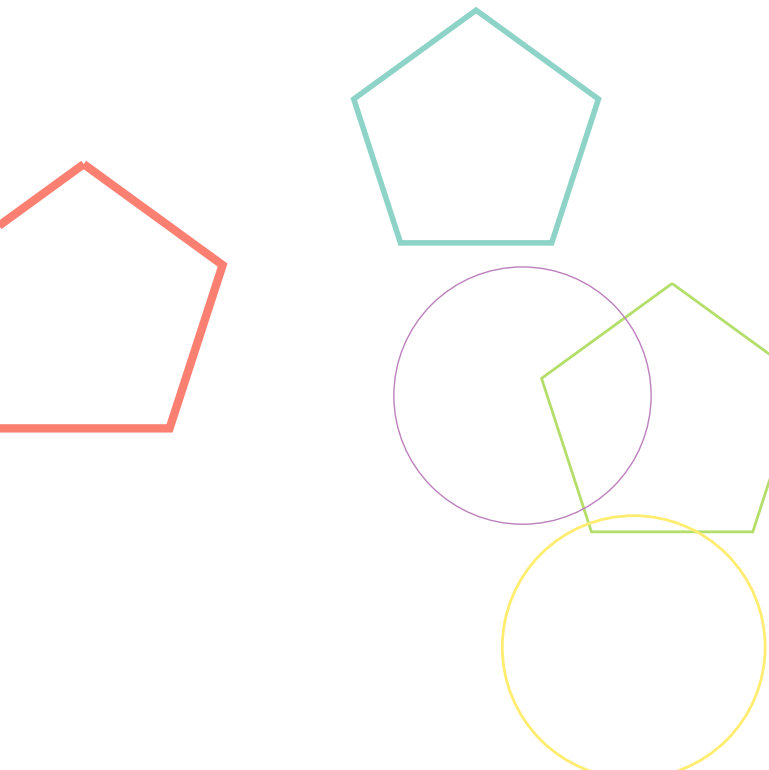[{"shape": "pentagon", "thickness": 2, "radius": 0.84, "center": [0.618, 0.82]}, {"shape": "pentagon", "thickness": 3, "radius": 0.95, "center": [0.109, 0.597]}, {"shape": "pentagon", "thickness": 1, "radius": 0.89, "center": [0.873, 0.454]}, {"shape": "circle", "thickness": 0.5, "radius": 0.84, "center": [0.679, 0.486]}, {"shape": "circle", "thickness": 1, "radius": 0.85, "center": [0.823, 0.16]}]